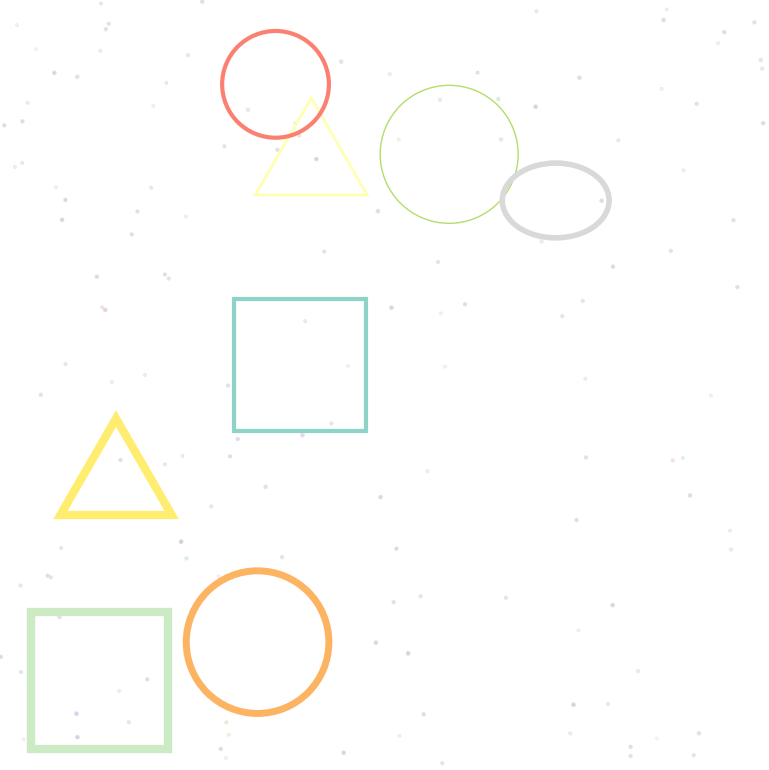[{"shape": "square", "thickness": 1.5, "radius": 0.43, "center": [0.39, 0.526]}, {"shape": "triangle", "thickness": 1, "radius": 0.42, "center": [0.404, 0.789]}, {"shape": "circle", "thickness": 1.5, "radius": 0.35, "center": [0.358, 0.89]}, {"shape": "circle", "thickness": 2.5, "radius": 0.46, "center": [0.334, 0.166]}, {"shape": "circle", "thickness": 0.5, "radius": 0.45, "center": [0.583, 0.8]}, {"shape": "oval", "thickness": 2, "radius": 0.35, "center": [0.722, 0.74]}, {"shape": "square", "thickness": 3, "radius": 0.45, "center": [0.129, 0.116]}, {"shape": "triangle", "thickness": 3, "radius": 0.42, "center": [0.151, 0.373]}]